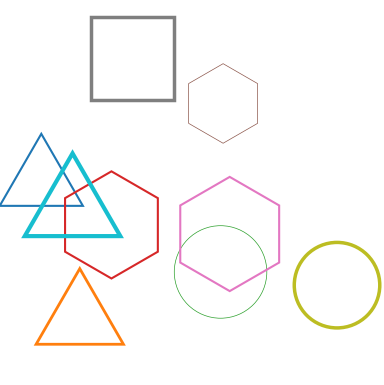[{"shape": "triangle", "thickness": 1.5, "radius": 0.62, "center": [0.107, 0.528]}, {"shape": "triangle", "thickness": 2, "radius": 0.65, "center": [0.207, 0.171]}, {"shape": "circle", "thickness": 0.5, "radius": 0.6, "center": [0.573, 0.294]}, {"shape": "hexagon", "thickness": 1.5, "radius": 0.7, "center": [0.289, 0.416]}, {"shape": "hexagon", "thickness": 0.5, "radius": 0.52, "center": [0.579, 0.731]}, {"shape": "hexagon", "thickness": 1.5, "radius": 0.74, "center": [0.597, 0.392]}, {"shape": "square", "thickness": 2.5, "radius": 0.54, "center": [0.345, 0.849]}, {"shape": "circle", "thickness": 2.5, "radius": 0.56, "center": [0.875, 0.259]}, {"shape": "triangle", "thickness": 3, "radius": 0.72, "center": [0.188, 0.458]}]